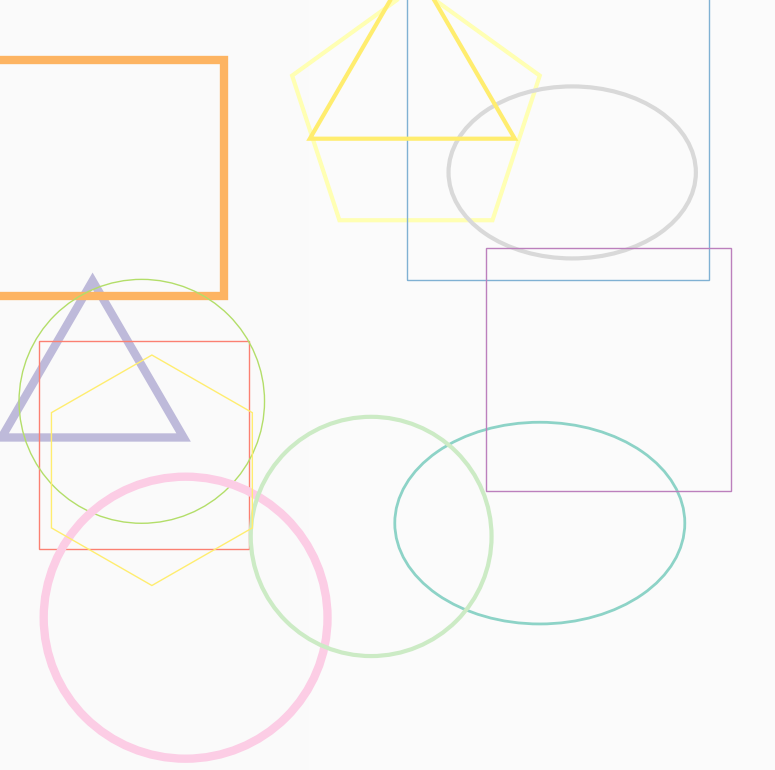[{"shape": "oval", "thickness": 1, "radius": 0.94, "center": [0.697, 0.321]}, {"shape": "pentagon", "thickness": 1.5, "radius": 0.84, "center": [0.537, 0.85]}, {"shape": "triangle", "thickness": 3, "radius": 0.68, "center": [0.119, 0.5]}, {"shape": "square", "thickness": 0.5, "radius": 0.68, "center": [0.186, 0.422]}, {"shape": "square", "thickness": 0.5, "radius": 0.98, "center": [0.72, 0.832]}, {"shape": "square", "thickness": 3, "radius": 0.77, "center": [0.135, 0.769]}, {"shape": "circle", "thickness": 0.5, "radius": 0.79, "center": [0.183, 0.479]}, {"shape": "circle", "thickness": 3, "radius": 0.92, "center": [0.239, 0.198]}, {"shape": "oval", "thickness": 1.5, "radius": 0.8, "center": [0.738, 0.776]}, {"shape": "square", "thickness": 0.5, "radius": 0.79, "center": [0.785, 0.521]}, {"shape": "circle", "thickness": 1.5, "radius": 0.78, "center": [0.479, 0.303]}, {"shape": "triangle", "thickness": 1.5, "radius": 0.76, "center": [0.532, 0.896]}, {"shape": "hexagon", "thickness": 0.5, "radius": 0.75, "center": [0.196, 0.389]}]